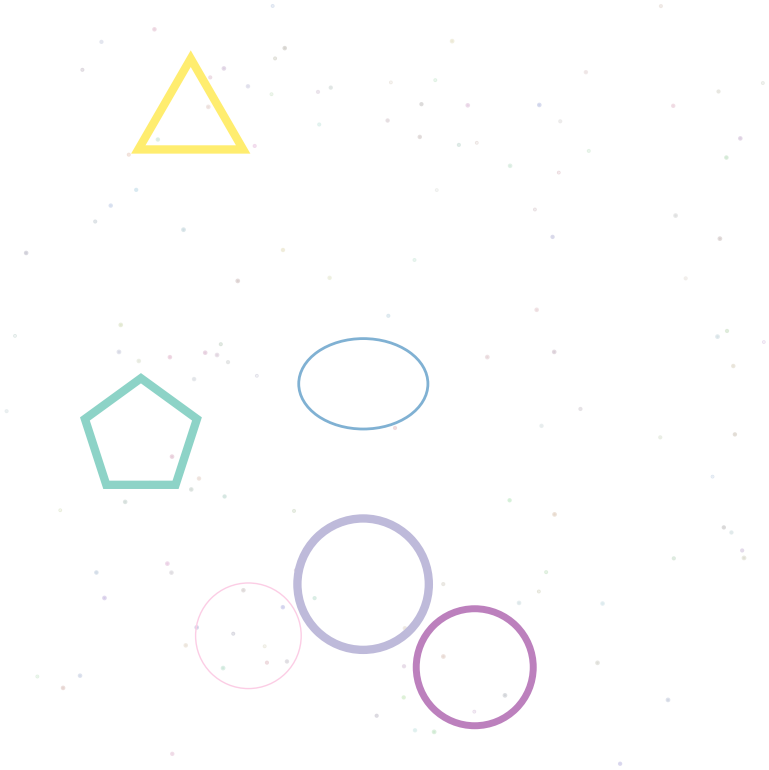[{"shape": "pentagon", "thickness": 3, "radius": 0.38, "center": [0.183, 0.432]}, {"shape": "circle", "thickness": 3, "radius": 0.43, "center": [0.472, 0.241]}, {"shape": "oval", "thickness": 1, "radius": 0.42, "center": [0.472, 0.502]}, {"shape": "circle", "thickness": 0.5, "radius": 0.34, "center": [0.323, 0.174]}, {"shape": "circle", "thickness": 2.5, "radius": 0.38, "center": [0.617, 0.133]}, {"shape": "triangle", "thickness": 3, "radius": 0.39, "center": [0.248, 0.845]}]